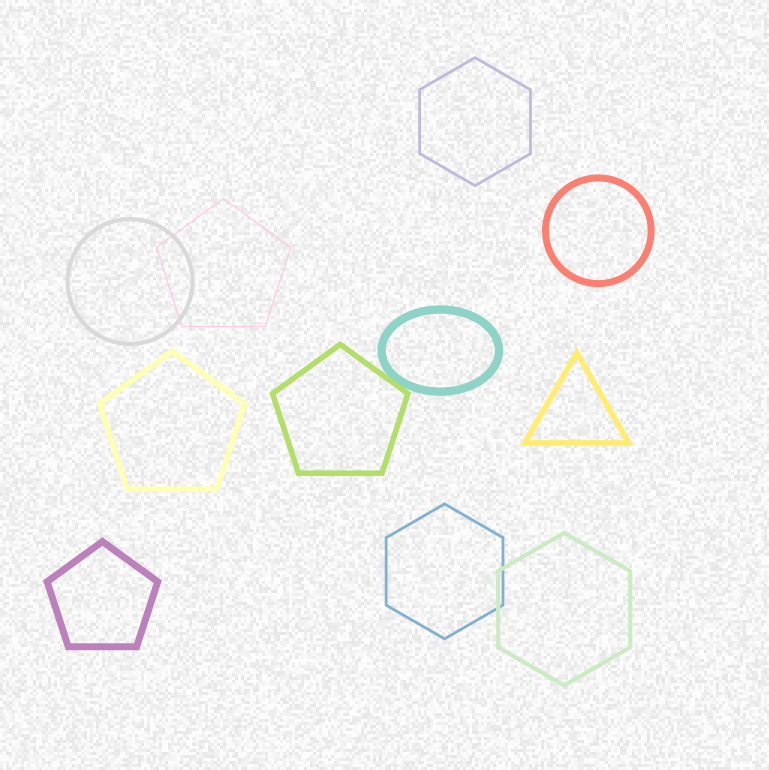[{"shape": "oval", "thickness": 3, "radius": 0.38, "center": [0.572, 0.545]}, {"shape": "pentagon", "thickness": 2, "radius": 0.49, "center": [0.223, 0.445]}, {"shape": "hexagon", "thickness": 1, "radius": 0.42, "center": [0.617, 0.842]}, {"shape": "circle", "thickness": 2.5, "radius": 0.34, "center": [0.777, 0.7]}, {"shape": "hexagon", "thickness": 1, "radius": 0.44, "center": [0.577, 0.258]}, {"shape": "pentagon", "thickness": 2, "radius": 0.46, "center": [0.442, 0.46]}, {"shape": "pentagon", "thickness": 0.5, "radius": 0.46, "center": [0.29, 0.65]}, {"shape": "circle", "thickness": 1.5, "radius": 0.41, "center": [0.169, 0.634]}, {"shape": "pentagon", "thickness": 2.5, "radius": 0.38, "center": [0.133, 0.221]}, {"shape": "hexagon", "thickness": 1.5, "radius": 0.5, "center": [0.733, 0.209]}, {"shape": "triangle", "thickness": 2, "radius": 0.39, "center": [0.749, 0.464]}]